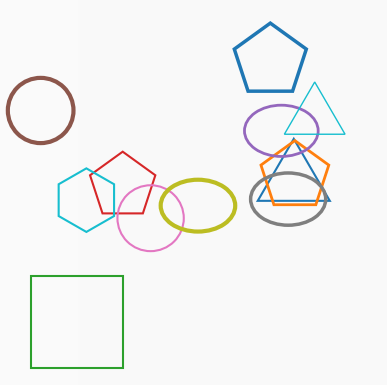[{"shape": "pentagon", "thickness": 2.5, "radius": 0.49, "center": [0.698, 0.842]}, {"shape": "triangle", "thickness": 1.5, "radius": 0.54, "center": [0.758, 0.532]}, {"shape": "pentagon", "thickness": 2, "radius": 0.46, "center": [0.761, 0.543]}, {"shape": "square", "thickness": 1.5, "radius": 0.59, "center": [0.199, 0.163]}, {"shape": "pentagon", "thickness": 1.5, "radius": 0.44, "center": [0.317, 0.517]}, {"shape": "oval", "thickness": 2, "radius": 0.48, "center": [0.726, 0.66]}, {"shape": "circle", "thickness": 3, "radius": 0.42, "center": [0.105, 0.713]}, {"shape": "circle", "thickness": 1.5, "radius": 0.43, "center": [0.389, 0.433]}, {"shape": "oval", "thickness": 2.5, "radius": 0.48, "center": [0.744, 0.483]}, {"shape": "oval", "thickness": 3, "radius": 0.48, "center": [0.511, 0.466]}, {"shape": "triangle", "thickness": 1, "radius": 0.45, "center": [0.812, 0.697]}, {"shape": "hexagon", "thickness": 1.5, "radius": 0.41, "center": [0.223, 0.48]}]